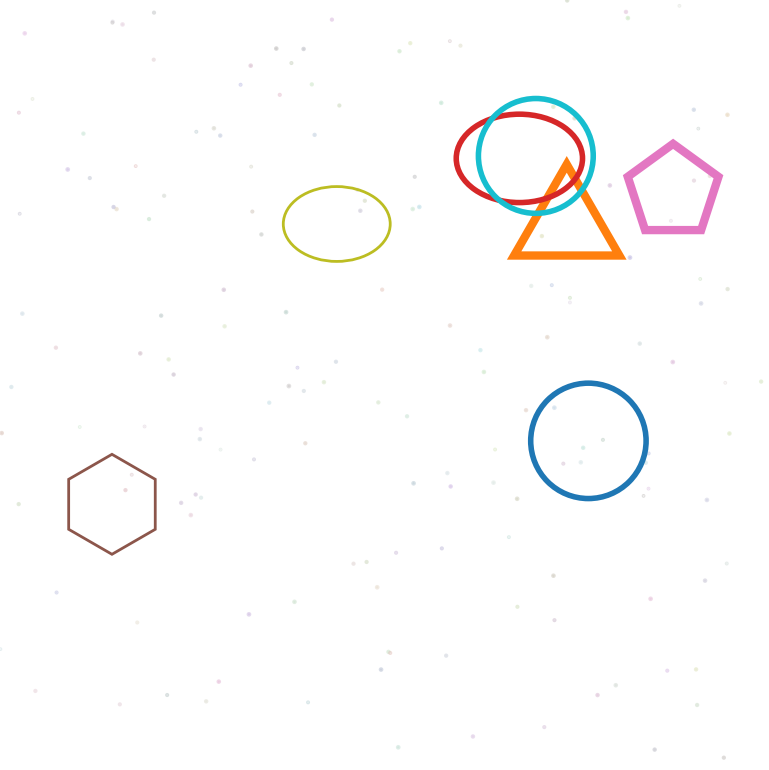[{"shape": "circle", "thickness": 2, "radius": 0.37, "center": [0.764, 0.427]}, {"shape": "triangle", "thickness": 3, "radius": 0.39, "center": [0.736, 0.708]}, {"shape": "oval", "thickness": 2, "radius": 0.41, "center": [0.675, 0.794]}, {"shape": "hexagon", "thickness": 1, "radius": 0.32, "center": [0.145, 0.345]}, {"shape": "pentagon", "thickness": 3, "radius": 0.31, "center": [0.874, 0.751]}, {"shape": "oval", "thickness": 1, "radius": 0.35, "center": [0.437, 0.709]}, {"shape": "circle", "thickness": 2, "radius": 0.37, "center": [0.696, 0.797]}]